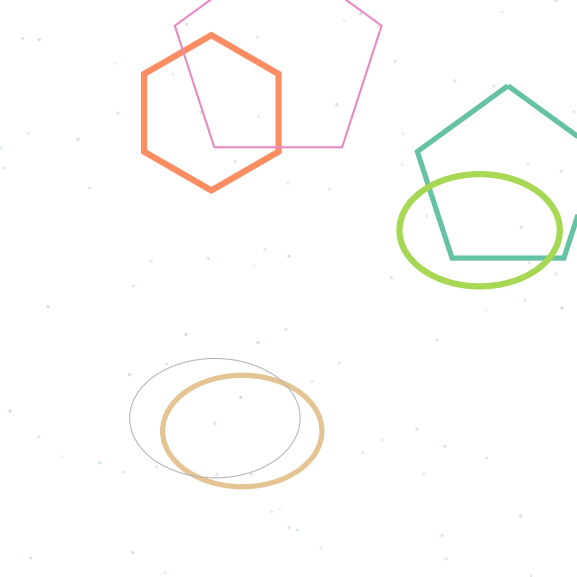[{"shape": "pentagon", "thickness": 2.5, "radius": 0.82, "center": [0.88, 0.686]}, {"shape": "hexagon", "thickness": 3, "radius": 0.67, "center": [0.366, 0.804]}, {"shape": "pentagon", "thickness": 1, "radius": 0.94, "center": [0.482, 0.896]}, {"shape": "oval", "thickness": 3, "radius": 0.69, "center": [0.831, 0.6]}, {"shape": "oval", "thickness": 2.5, "radius": 0.69, "center": [0.42, 0.253]}, {"shape": "oval", "thickness": 0.5, "radius": 0.74, "center": [0.372, 0.275]}]